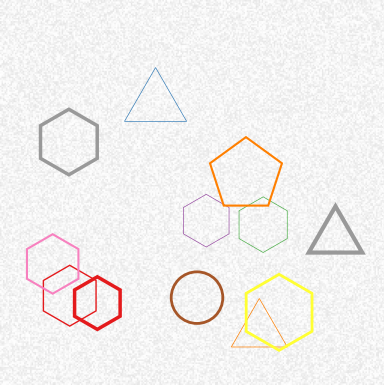[{"shape": "hexagon", "thickness": 2.5, "radius": 0.34, "center": [0.253, 0.213]}, {"shape": "hexagon", "thickness": 1, "radius": 0.39, "center": [0.181, 0.232]}, {"shape": "triangle", "thickness": 0.5, "radius": 0.47, "center": [0.404, 0.731]}, {"shape": "hexagon", "thickness": 0.5, "radius": 0.36, "center": [0.684, 0.416]}, {"shape": "hexagon", "thickness": 0.5, "radius": 0.34, "center": [0.536, 0.427]}, {"shape": "triangle", "thickness": 0.5, "radius": 0.42, "center": [0.674, 0.141]}, {"shape": "pentagon", "thickness": 1.5, "radius": 0.49, "center": [0.639, 0.546]}, {"shape": "hexagon", "thickness": 2, "radius": 0.49, "center": [0.725, 0.189]}, {"shape": "circle", "thickness": 2, "radius": 0.34, "center": [0.512, 0.227]}, {"shape": "hexagon", "thickness": 1.5, "radius": 0.39, "center": [0.137, 0.314]}, {"shape": "triangle", "thickness": 3, "radius": 0.4, "center": [0.871, 0.384]}, {"shape": "hexagon", "thickness": 2.5, "radius": 0.43, "center": [0.179, 0.631]}]